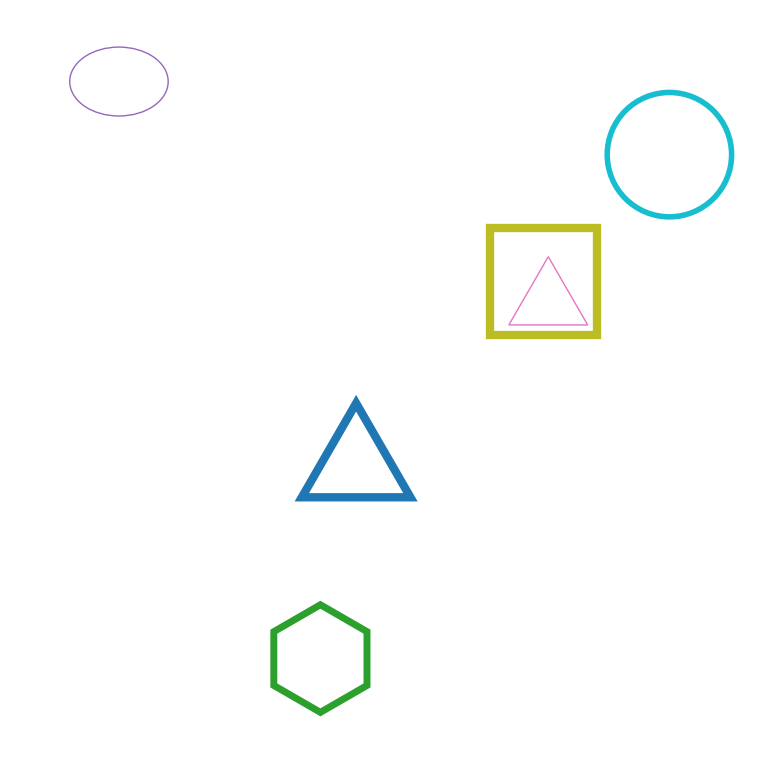[{"shape": "triangle", "thickness": 3, "radius": 0.41, "center": [0.463, 0.395]}, {"shape": "hexagon", "thickness": 2.5, "radius": 0.35, "center": [0.416, 0.145]}, {"shape": "oval", "thickness": 0.5, "radius": 0.32, "center": [0.154, 0.894]}, {"shape": "triangle", "thickness": 0.5, "radius": 0.3, "center": [0.712, 0.608]}, {"shape": "square", "thickness": 3, "radius": 0.35, "center": [0.706, 0.634]}, {"shape": "circle", "thickness": 2, "radius": 0.4, "center": [0.869, 0.799]}]